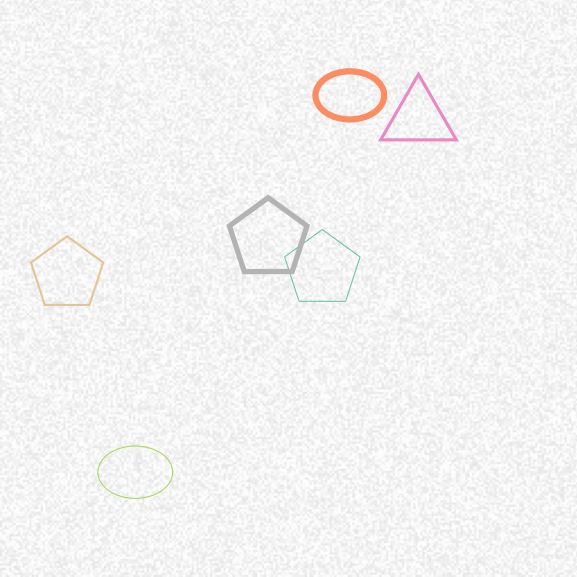[{"shape": "pentagon", "thickness": 0.5, "radius": 0.34, "center": [0.558, 0.533]}, {"shape": "oval", "thickness": 3, "radius": 0.3, "center": [0.606, 0.834]}, {"shape": "triangle", "thickness": 1.5, "radius": 0.38, "center": [0.725, 0.795]}, {"shape": "oval", "thickness": 0.5, "radius": 0.32, "center": [0.234, 0.181]}, {"shape": "pentagon", "thickness": 1, "radius": 0.33, "center": [0.116, 0.524]}, {"shape": "pentagon", "thickness": 2.5, "radius": 0.35, "center": [0.464, 0.586]}]